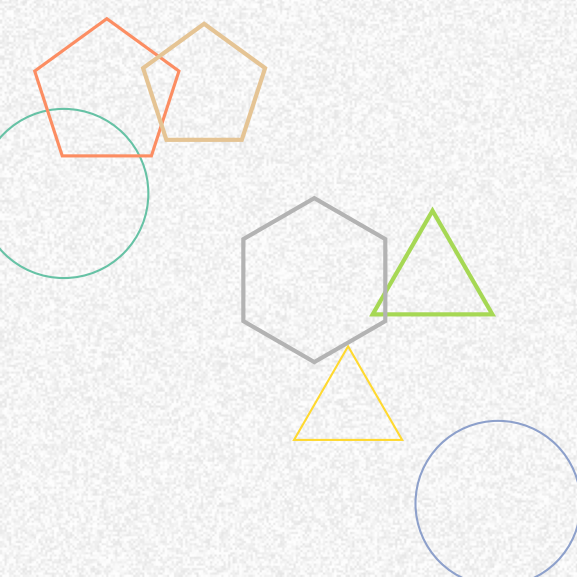[{"shape": "circle", "thickness": 1, "radius": 0.73, "center": [0.11, 0.664]}, {"shape": "pentagon", "thickness": 1.5, "radius": 0.66, "center": [0.185, 0.835]}, {"shape": "circle", "thickness": 1, "radius": 0.72, "center": [0.862, 0.127]}, {"shape": "triangle", "thickness": 2, "radius": 0.6, "center": [0.749, 0.515]}, {"shape": "triangle", "thickness": 1, "radius": 0.54, "center": [0.603, 0.291]}, {"shape": "pentagon", "thickness": 2, "radius": 0.56, "center": [0.353, 0.847]}, {"shape": "hexagon", "thickness": 2, "radius": 0.71, "center": [0.544, 0.514]}]